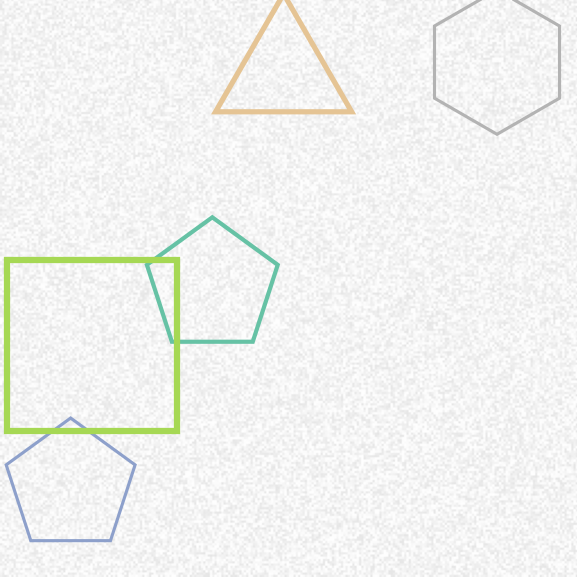[{"shape": "pentagon", "thickness": 2, "radius": 0.6, "center": [0.368, 0.504]}, {"shape": "pentagon", "thickness": 1.5, "radius": 0.59, "center": [0.122, 0.158]}, {"shape": "square", "thickness": 3, "radius": 0.74, "center": [0.159, 0.401]}, {"shape": "triangle", "thickness": 2.5, "radius": 0.68, "center": [0.491, 0.874]}, {"shape": "hexagon", "thickness": 1.5, "radius": 0.62, "center": [0.861, 0.892]}]